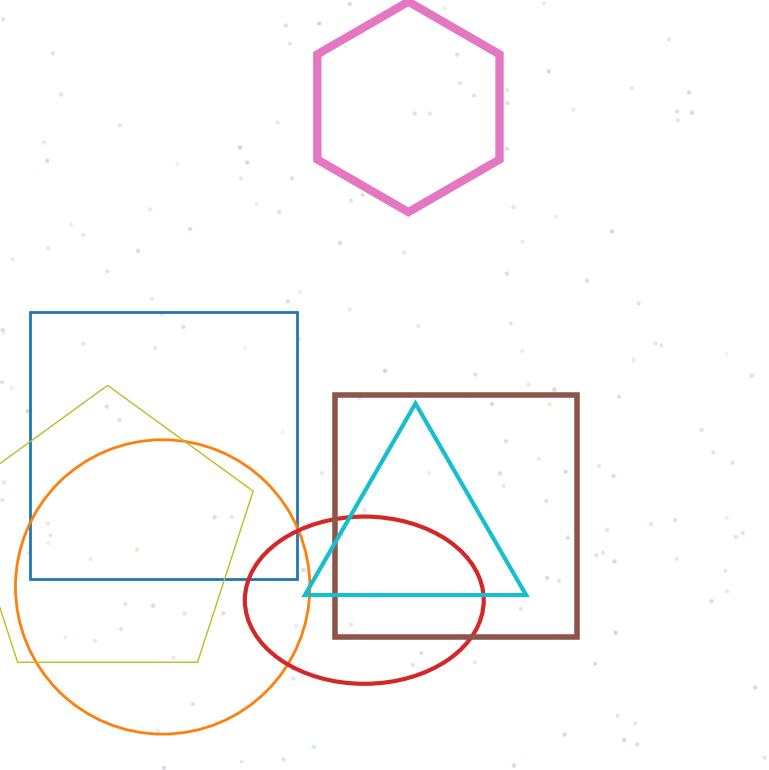[{"shape": "square", "thickness": 1, "radius": 0.87, "center": [0.212, 0.422]}, {"shape": "circle", "thickness": 1, "radius": 0.96, "center": [0.211, 0.238]}, {"shape": "oval", "thickness": 1.5, "radius": 0.78, "center": [0.473, 0.221]}, {"shape": "square", "thickness": 2, "radius": 0.79, "center": [0.592, 0.33]}, {"shape": "hexagon", "thickness": 3, "radius": 0.68, "center": [0.53, 0.861]}, {"shape": "pentagon", "thickness": 0.5, "radius": 0.99, "center": [0.14, 0.301]}, {"shape": "triangle", "thickness": 1.5, "radius": 0.83, "center": [0.54, 0.31]}]